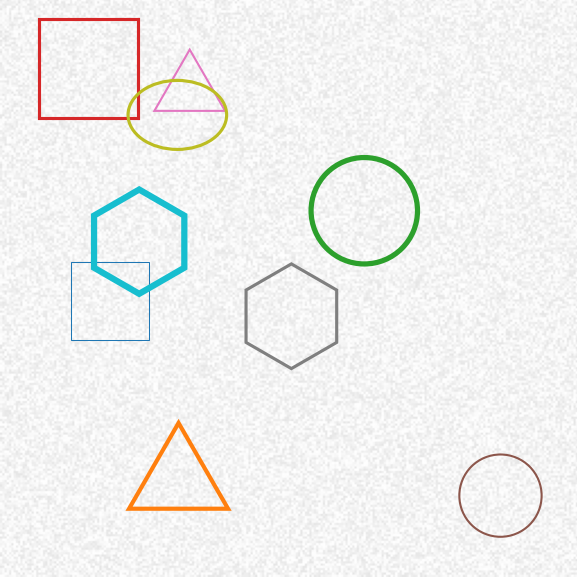[{"shape": "square", "thickness": 0.5, "radius": 0.34, "center": [0.19, 0.478]}, {"shape": "triangle", "thickness": 2, "radius": 0.49, "center": [0.309, 0.168]}, {"shape": "circle", "thickness": 2.5, "radius": 0.46, "center": [0.631, 0.634]}, {"shape": "square", "thickness": 1.5, "radius": 0.43, "center": [0.154, 0.881]}, {"shape": "circle", "thickness": 1, "radius": 0.36, "center": [0.867, 0.141]}, {"shape": "triangle", "thickness": 1, "radius": 0.35, "center": [0.329, 0.843]}, {"shape": "hexagon", "thickness": 1.5, "radius": 0.45, "center": [0.505, 0.452]}, {"shape": "oval", "thickness": 1.5, "radius": 0.43, "center": [0.307, 0.8]}, {"shape": "hexagon", "thickness": 3, "radius": 0.45, "center": [0.241, 0.581]}]